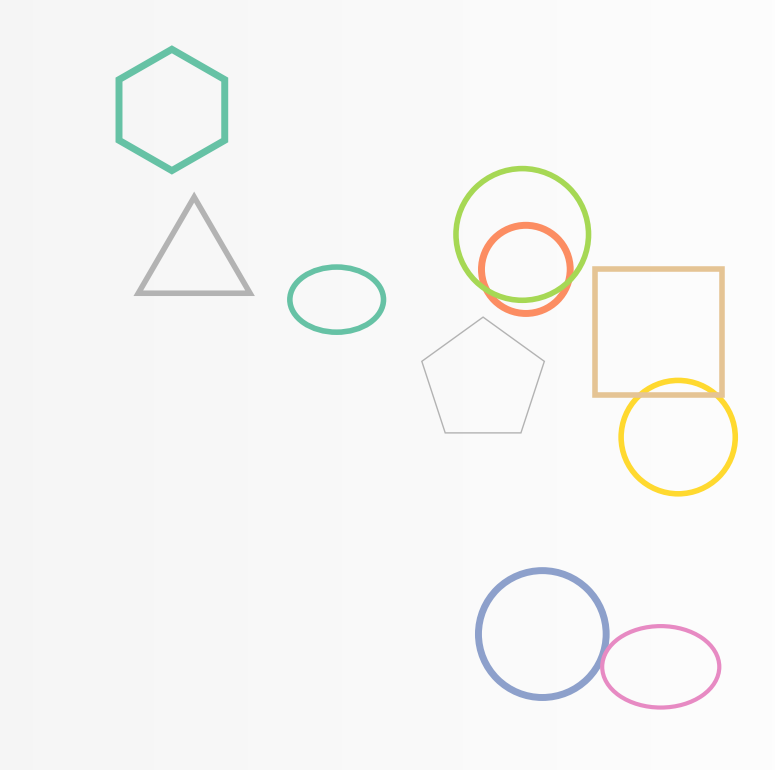[{"shape": "hexagon", "thickness": 2.5, "radius": 0.39, "center": [0.222, 0.857]}, {"shape": "oval", "thickness": 2, "radius": 0.3, "center": [0.434, 0.611]}, {"shape": "circle", "thickness": 2.5, "radius": 0.29, "center": [0.679, 0.65]}, {"shape": "circle", "thickness": 2.5, "radius": 0.41, "center": [0.7, 0.177]}, {"shape": "oval", "thickness": 1.5, "radius": 0.38, "center": [0.853, 0.134]}, {"shape": "circle", "thickness": 2, "radius": 0.43, "center": [0.674, 0.696]}, {"shape": "circle", "thickness": 2, "radius": 0.37, "center": [0.875, 0.432]}, {"shape": "square", "thickness": 2, "radius": 0.41, "center": [0.85, 0.569]}, {"shape": "triangle", "thickness": 2, "radius": 0.42, "center": [0.251, 0.661]}, {"shape": "pentagon", "thickness": 0.5, "radius": 0.42, "center": [0.623, 0.505]}]